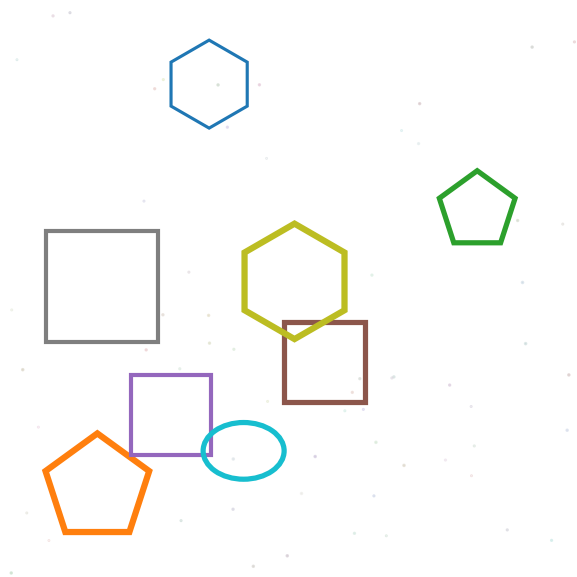[{"shape": "hexagon", "thickness": 1.5, "radius": 0.38, "center": [0.362, 0.853]}, {"shape": "pentagon", "thickness": 3, "radius": 0.47, "center": [0.169, 0.154]}, {"shape": "pentagon", "thickness": 2.5, "radius": 0.34, "center": [0.826, 0.635]}, {"shape": "square", "thickness": 2, "radius": 0.34, "center": [0.296, 0.281]}, {"shape": "square", "thickness": 2.5, "radius": 0.35, "center": [0.562, 0.372]}, {"shape": "square", "thickness": 2, "radius": 0.48, "center": [0.177, 0.503]}, {"shape": "hexagon", "thickness": 3, "radius": 0.5, "center": [0.51, 0.512]}, {"shape": "oval", "thickness": 2.5, "radius": 0.35, "center": [0.422, 0.218]}]